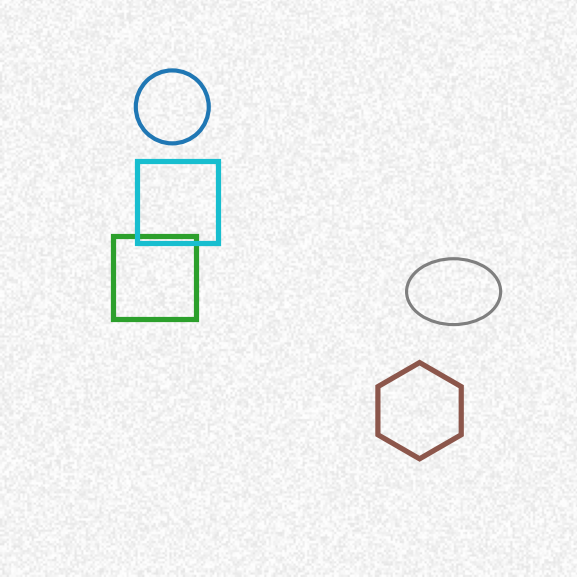[{"shape": "circle", "thickness": 2, "radius": 0.32, "center": [0.298, 0.814]}, {"shape": "square", "thickness": 2.5, "radius": 0.36, "center": [0.268, 0.518]}, {"shape": "hexagon", "thickness": 2.5, "radius": 0.42, "center": [0.727, 0.288]}, {"shape": "oval", "thickness": 1.5, "radius": 0.41, "center": [0.785, 0.494]}, {"shape": "square", "thickness": 2.5, "radius": 0.35, "center": [0.307, 0.65]}]